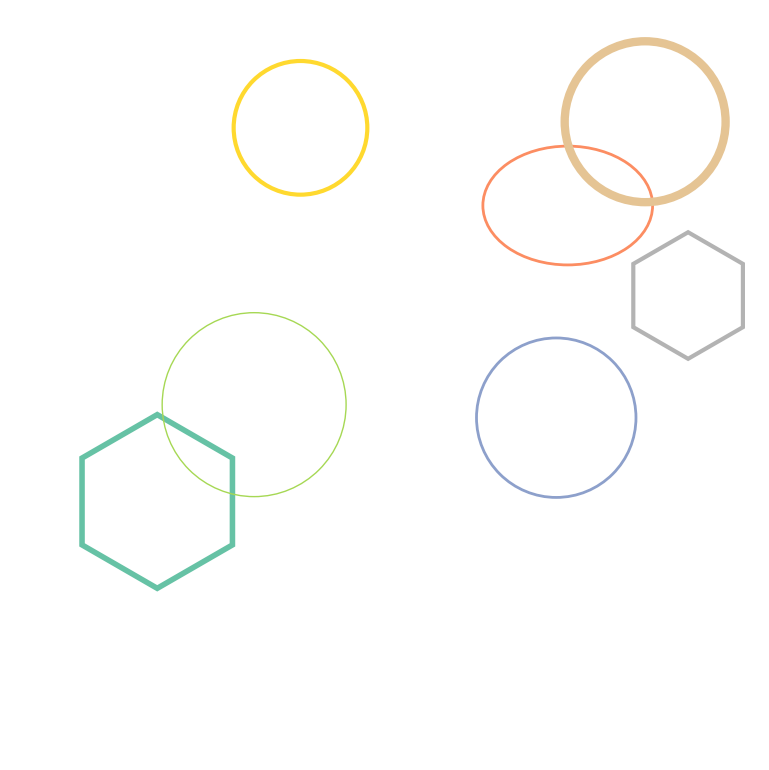[{"shape": "hexagon", "thickness": 2, "radius": 0.56, "center": [0.204, 0.349]}, {"shape": "oval", "thickness": 1, "radius": 0.55, "center": [0.737, 0.733]}, {"shape": "circle", "thickness": 1, "radius": 0.52, "center": [0.722, 0.458]}, {"shape": "circle", "thickness": 0.5, "radius": 0.6, "center": [0.33, 0.474]}, {"shape": "circle", "thickness": 1.5, "radius": 0.43, "center": [0.39, 0.834]}, {"shape": "circle", "thickness": 3, "radius": 0.52, "center": [0.838, 0.842]}, {"shape": "hexagon", "thickness": 1.5, "radius": 0.41, "center": [0.894, 0.616]}]